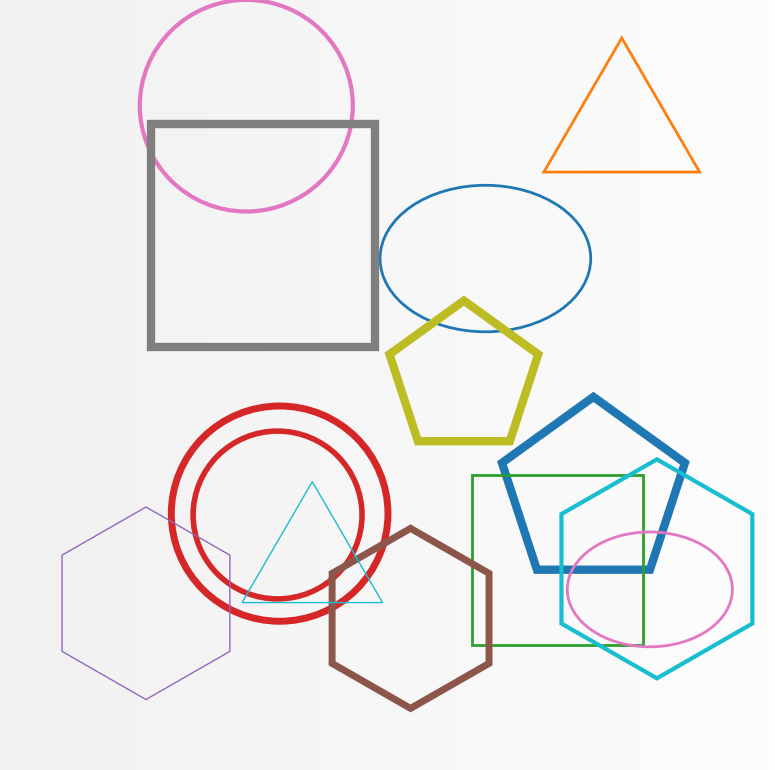[{"shape": "oval", "thickness": 1, "radius": 0.68, "center": [0.626, 0.664]}, {"shape": "pentagon", "thickness": 3, "radius": 0.62, "center": [0.766, 0.361]}, {"shape": "triangle", "thickness": 1, "radius": 0.58, "center": [0.802, 0.835]}, {"shape": "square", "thickness": 1, "radius": 0.55, "center": [0.719, 0.273]}, {"shape": "circle", "thickness": 2, "radius": 0.54, "center": [0.358, 0.331]}, {"shape": "circle", "thickness": 2.5, "radius": 0.7, "center": [0.361, 0.333]}, {"shape": "hexagon", "thickness": 0.5, "radius": 0.63, "center": [0.188, 0.217]}, {"shape": "hexagon", "thickness": 2.5, "radius": 0.58, "center": [0.53, 0.197]}, {"shape": "circle", "thickness": 1.5, "radius": 0.69, "center": [0.318, 0.863]}, {"shape": "oval", "thickness": 1, "radius": 0.53, "center": [0.839, 0.235]}, {"shape": "square", "thickness": 3, "radius": 0.72, "center": [0.339, 0.694]}, {"shape": "pentagon", "thickness": 3, "radius": 0.5, "center": [0.599, 0.509]}, {"shape": "hexagon", "thickness": 1.5, "radius": 0.71, "center": [0.848, 0.261]}, {"shape": "triangle", "thickness": 0.5, "radius": 0.52, "center": [0.403, 0.27]}]